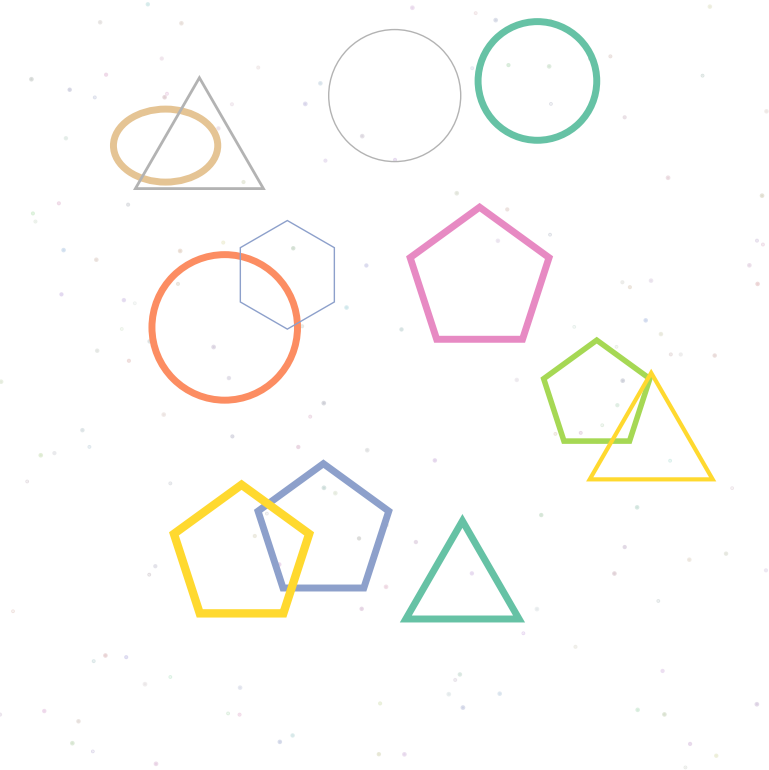[{"shape": "triangle", "thickness": 2.5, "radius": 0.42, "center": [0.601, 0.239]}, {"shape": "circle", "thickness": 2.5, "radius": 0.39, "center": [0.698, 0.895]}, {"shape": "circle", "thickness": 2.5, "radius": 0.47, "center": [0.292, 0.575]}, {"shape": "hexagon", "thickness": 0.5, "radius": 0.35, "center": [0.373, 0.643]}, {"shape": "pentagon", "thickness": 2.5, "radius": 0.45, "center": [0.42, 0.309]}, {"shape": "pentagon", "thickness": 2.5, "radius": 0.47, "center": [0.623, 0.636]}, {"shape": "pentagon", "thickness": 2, "radius": 0.36, "center": [0.775, 0.486]}, {"shape": "triangle", "thickness": 1.5, "radius": 0.46, "center": [0.846, 0.424]}, {"shape": "pentagon", "thickness": 3, "radius": 0.46, "center": [0.314, 0.278]}, {"shape": "oval", "thickness": 2.5, "radius": 0.34, "center": [0.215, 0.811]}, {"shape": "circle", "thickness": 0.5, "radius": 0.43, "center": [0.513, 0.876]}, {"shape": "triangle", "thickness": 1, "radius": 0.48, "center": [0.259, 0.803]}]